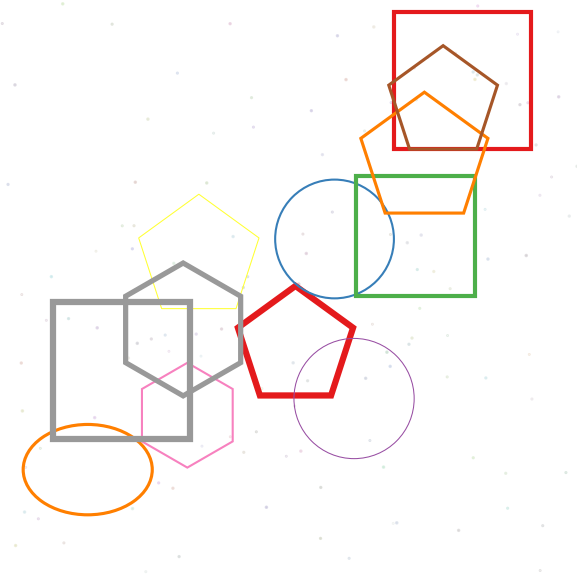[{"shape": "pentagon", "thickness": 3, "radius": 0.52, "center": [0.512, 0.399]}, {"shape": "square", "thickness": 2, "radius": 0.59, "center": [0.8, 0.859]}, {"shape": "circle", "thickness": 1, "radius": 0.51, "center": [0.579, 0.585]}, {"shape": "square", "thickness": 2, "radius": 0.52, "center": [0.72, 0.591]}, {"shape": "circle", "thickness": 0.5, "radius": 0.52, "center": [0.613, 0.309]}, {"shape": "pentagon", "thickness": 1.5, "radius": 0.58, "center": [0.735, 0.724]}, {"shape": "oval", "thickness": 1.5, "radius": 0.56, "center": [0.152, 0.186]}, {"shape": "pentagon", "thickness": 0.5, "radius": 0.55, "center": [0.344, 0.553]}, {"shape": "pentagon", "thickness": 1.5, "radius": 0.49, "center": [0.767, 0.821]}, {"shape": "hexagon", "thickness": 1, "radius": 0.45, "center": [0.324, 0.28]}, {"shape": "hexagon", "thickness": 2.5, "radius": 0.57, "center": [0.317, 0.429]}, {"shape": "square", "thickness": 3, "radius": 0.59, "center": [0.21, 0.358]}]